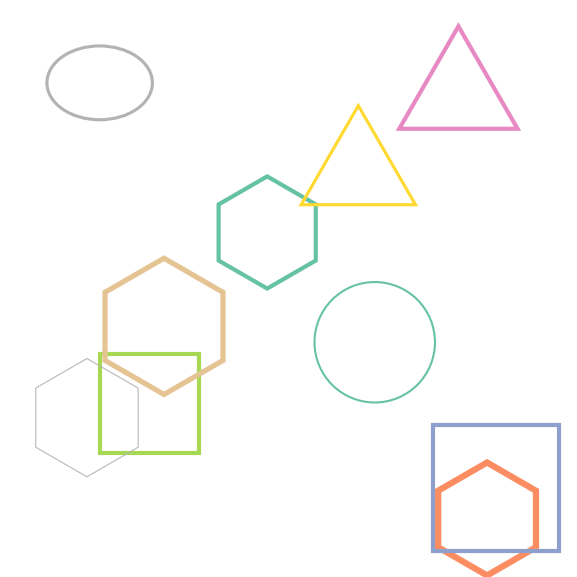[{"shape": "circle", "thickness": 1, "radius": 0.52, "center": [0.649, 0.406]}, {"shape": "hexagon", "thickness": 2, "radius": 0.49, "center": [0.463, 0.597]}, {"shape": "hexagon", "thickness": 3, "radius": 0.49, "center": [0.843, 0.1]}, {"shape": "square", "thickness": 2, "radius": 0.55, "center": [0.86, 0.155]}, {"shape": "triangle", "thickness": 2, "radius": 0.59, "center": [0.794, 0.835]}, {"shape": "square", "thickness": 2, "radius": 0.43, "center": [0.258, 0.3]}, {"shape": "triangle", "thickness": 1.5, "radius": 0.57, "center": [0.62, 0.702]}, {"shape": "hexagon", "thickness": 2.5, "radius": 0.59, "center": [0.284, 0.434]}, {"shape": "hexagon", "thickness": 0.5, "radius": 0.51, "center": [0.151, 0.276]}, {"shape": "oval", "thickness": 1.5, "radius": 0.46, "center": [0.173, 0.856]}]